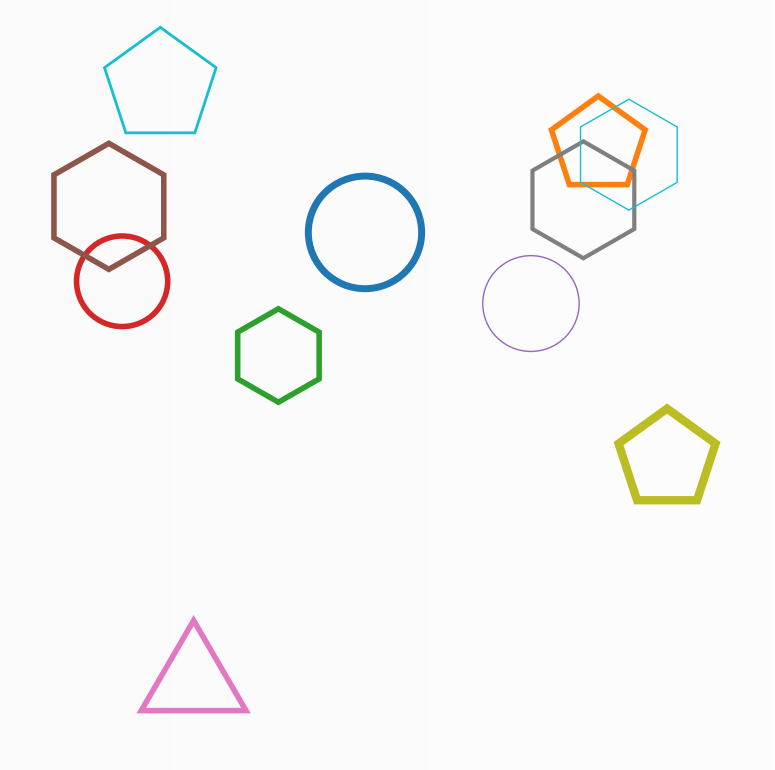[{"shape": "circle", "thickness": 2.5, "radius": 0.37, "center": [0.471, 0.698]}, {"shape": "pentagon", "thickness": 2, "radius": 0.32, "center": [0.772, 0.812]}, {"shape": "hexagon", "thickness": 2, "radius": 0.3, "center": [0.359, 0.538]}, {"shape": "circle", "thickness": 2, "radius": 0.29, "center": [0.158, 0.635]}, {"shape": "circle", "thickness": 0.5, "radius": 0.31, "center": [0.685, 0.606]}, {"shape": "hexagon", "thickness": 2, "radius": 0.41, "center": [0.14, 0.732]}, {"shape": "triangle", "thickness": 2, "radius": 0.39, "center": [0.25, 0.116]}, {"shape": "hexagon", "thickness": 1.5, "radius": 0.38, "center": [0.753, 0.741]}, {"shape": "pentagon", "thickness": 3, "radius": 0.33, "center": [0.861, 0.404]}, {"shape": "hexagon", "thickness": 0.5, "radius": 0.36, "center": [0.811, 0.799]}, {"shape": "pentagon", "thickness": 1, "radius": 0.38, "center": [0.207, 0.889]}]